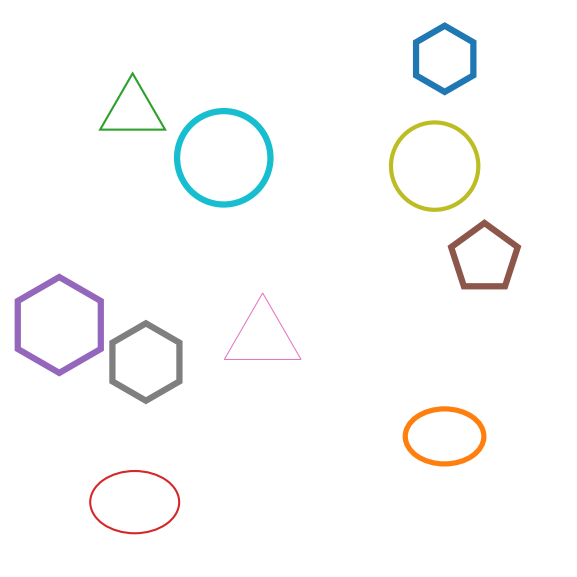[{"shape": "hexagon", "thickness": 3, "radius": 0.29, "center": [0.77, 0.897]}, {"shape": "oval", "thickness": 2.5, "radius": 0.34, "center": [0.77, 0.243]}, {"shape": "triangle", "thickness": 1, "radius": 0.32, "center": [0.23, 0.807]}, {"shape": "oval", "thickness": 1, "radius": 0.39, "center": [0.233, 0.13]}, {"shape": "hexagon", "thickness": 3, "radius": 0.42, "center": [0.103, 0.436]}, {"shape": "pentagon", "thickness": 3, "radius": 0.3, "center": [0.839, 0.552]}, {"shape": "triangle", "thickness": 0.5, "radius": 0.38, "center": [0.455, 0.415]}, {"shape": "hexagon", "thickness": 3, "radius": 0.33, "center": [0.253, 0.372]}, {"shape": "circle", "thickness": 2, "radius": 0.38, "center": [0.753, 0.711]}, {"shape": "circle", "thickness": 3, "radius": 0.4, "center": [0.387, 0.726]}]